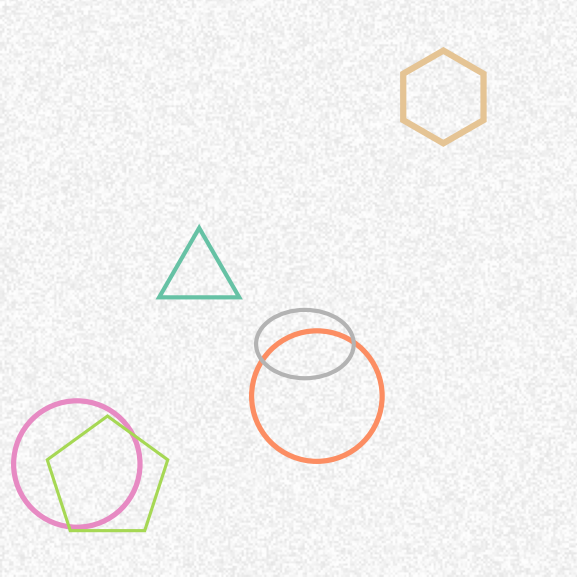[{"shape": "triangle", "thickness": 2, "radius": 0.4, "center": [0.345, 0.524]}, {"shape": "circle", "thickness": 2.5, "radius": 0.57, "center": [0.549, 0.313]}, {"shape": "circle", "thickness": 2.5, "radius": 0.55, "center": [0.133, 0.196]}, {"shape": "pentagon", "thickness": 1.5, "radius": 0.55, "center": [0.186, 0.169]}, {"shape": "hexagon", "thickness": 3, "radius": 0.4, "center": [0.768, 0.831]}, {"shape": "oval", "thickness": 2, "radius": 0.42, "center": [0.528, 0.403]}]